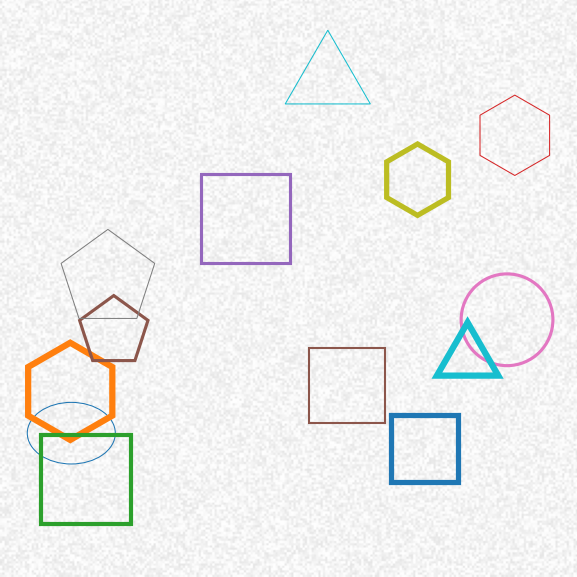[{"shape": "oval", "thickness": 0.5, "radius": 0.38, "center": [0.123, 0.249]}, {"shape": "square", "thickness": 2.5, "radius": 0.29, "center": [0.735, 0.222]}, {"shape": "hexagon", "thickness": 3, "radius": 0.42, "center": [0.122, 0.322]}, {"shape": "square", "thickness": 2, "radius": 0.39, "center": [0.149, 0.169]}, {"shape": "hexagon", "thickness": 0.5, "radius": 0.35, "center": [0.891, 0.765]}, {"shape": "square", "thickness": 1.5, "radius": 0.38, "center": [0.425, 0.621]}, {"shape": "pentagon", "thickness": 1.5, "radius": 0.31, "center": [0.197, 0.425]}, {"shape": "square", "thickness": 1, "radius": 0.33, "center": [0.601, 0.332]}, {"shape": "circle", "thickness": 1.5, "radius": 0.4, "center": [0.878, 0.445]}, {"shape": "pentagon", "thickness": 0.5, "radius": 0.43, "center": [0.187, 0.517]}, {"shape": "hexagon", "thickness": 2.5, "radius": 0.31, "center": [0.723, 0.688]}, {"shape": "triangle", "thickness": 3, "radius": 0.31, "center": [0.81, 0.379]}, {"shape": "triangle", "thickness": 0.5, "radius": 0.43, "center": [0.568, 0.862]}]